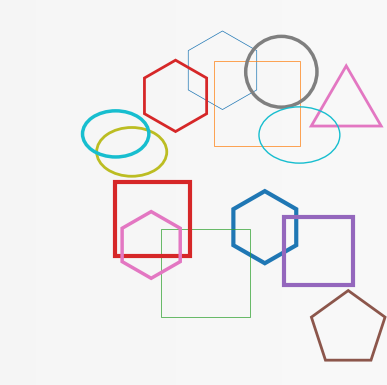[{"shape": "hexagon", "thickness": 0.5, "radius": 0.51, "center": [0.574, 0.817]}, {"shape": "hexagon", "thickness": 3, "radius": 0.47, "center": [0.683, 0.41]}, {"shape": "square", "thickness": 0.5, "radius": 0.55, "center": [0.664, 0.732]}, {"shape": "square", "thickness": 0.5, "radius": 0.58, "center": [0.53, 0.291]}, {"shape": "square", "thickness": 3, "radius": 0.48, "center": [0.393, 0.431]}, {"shape": "hexagon", "thickness": 2, "radius": 0.46, "center": [0.453, 0.751]}, {"shape": "square", "thickness": 3, "radius": 0.44, "center": [0.821, 0.347]}, {"shape": "pentagon", "thickness": 2, "radius": 0.5, "center": [0.899, 0.145]}, {"shape": "hexagon", "thickness": 2.5, "radius": 0.43, "center": [0.39, 0.364]}, {"shape": "triangle", "thickness": 2, "radius": 0.52, "center": [0.893, 0.725]}, {"shape": "circle", "thickness": 2.5, "radius": 0.46, "center": [0.726, 0.814]}, {"shape": "oval", "thickness": 2, "radius": 0.45, "center": [0.34, 0.606]}, {"shape": "oval", "thickness": 2.5, "radius": 0.43, "center": [0.299, 0.652]}, {"shape": "oval", "thickness": 1, "radius": 0.52, "center": [0.773, 0.649]}]